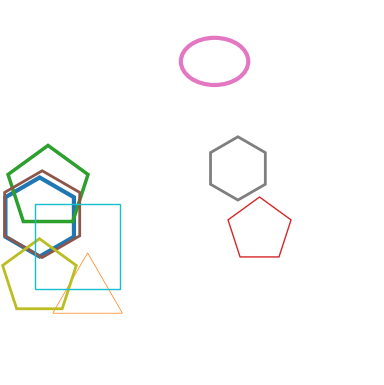[{"shape": "hexagon", "thickness": 3, "radius": 0.51, "center": [0.103, 0.436]}, {"shape": "triangle", "thickness": 0.5, "radius": 0.52, "center": [0.228, 0.239]}, {"shape": "pentagon", "thickness": 2.5, "radius": 0.55, "center": [0.125, 0.513]}, {"shape": "pentagon", "thickness": 1, "radius": 0.43, "center": [0.674, 0.402]}, {"shape": "hexagon", "thickness": 2, "radius": 0.56, "center": [0.11, 0.444]}, {"shape": "oval", "thickness": 3, "radius": 0.44, "center": [0.557, 0.84]}, {"shape": "hexagon", "thickness": 2, "radius": 0.41, "center": [0.618, 0.563]}, {"shape": "pentagon", "thickness": 2, "radius": 0.5, "center": [0.102, 0.279]}, {"shape": "square", "thickness": 1, "radius": 0.55, "center": [0.201, 0.36]}]